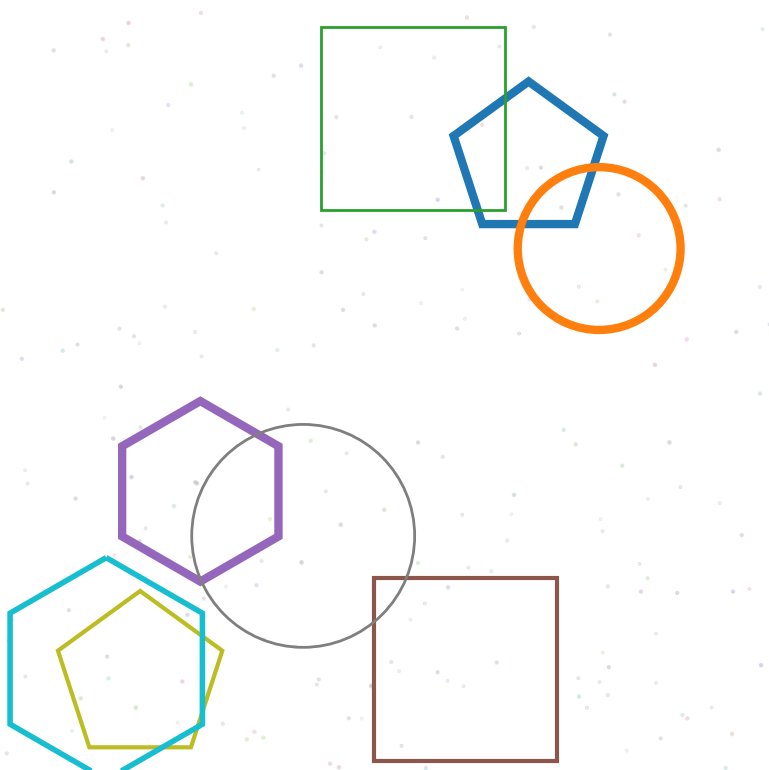[{"shape": "pentagon", "thickness": 3, "radius": 0.51, "center": [0.686, 0.792]}, {"shape": "circle", "thickness": 3, "radius": 0.53, "center": [0.778, 0.677]}, {"shape": "square", "thickness": 1, "radius": 0.6, "center": [0.536, 0.846]}, {"shape": "hexagon", "thickness": 3, "radius": 0.59, "center": [0.26, 0.362]}, {"shape": "square", "thickness": 1.5, "radius": 0.59, "center": [0.605, 0.131]}, {"shape": "circle", "thickness": 1, "radius": 0.72, "center": [0.394, 0.304]}, {"shape": "pentagon", "thickness": 1.5, "radius": 0.56, "center": [0.182, 0.12]}, {"shape": "hexagon", "thickness": 2, "radius": 0.72, "center": [0.138, 0.132]}]